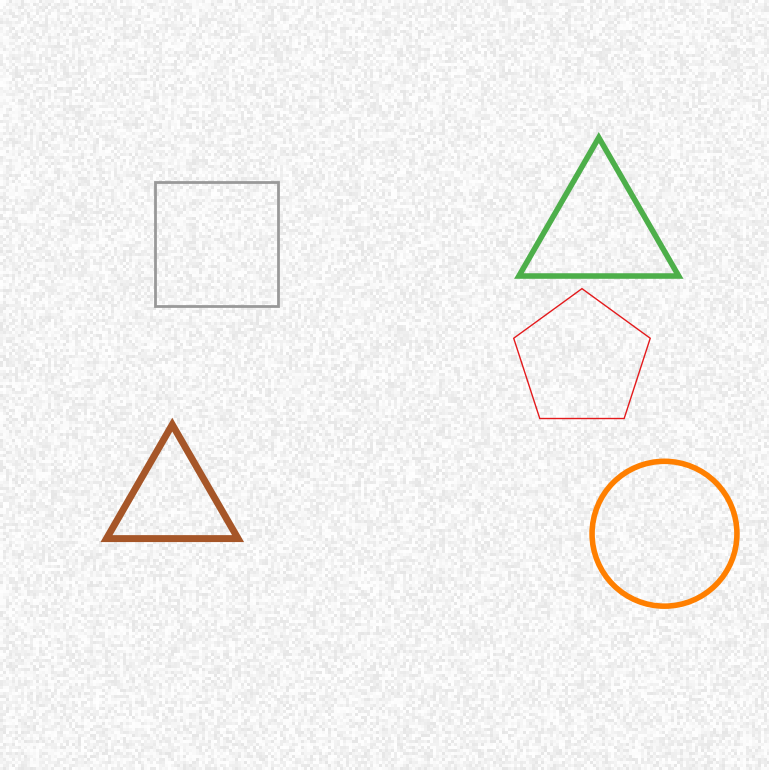[{"shape": "pentagon", "thickness": 0.5, "radius": 0.47, "center": [0.756, 0.532]}, {"shape": "triangle", "thickness": 2, "radius": 0.6, "center": [0.778, 0.701]}, {"shape": "circle", "thickness": 2, "radius": 0.47, "center": [0.863, 0.307]}, {"shape": "triangle", "thickness": 2.5, "radius": 0.49, "center": [0.224, 0.35]}, {"shape": "square", "thickness": 1, "radius": 0.4, "center": [0.281, 0.683]}]